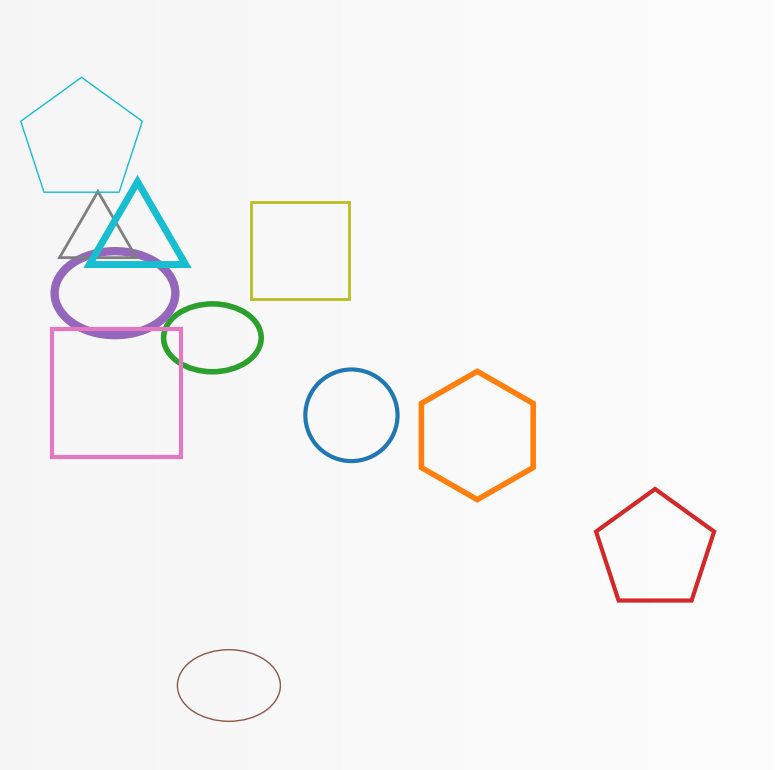[{"shape": "circle", "thickness": 1.5, "radius": 0.3, "center": [0.453, 0.461]}, {"shape": "hexagon", "thickness": 2, "radius": 0.42, "center": [0.616, 0.434]}, {"shape": "oval", "thickness": 2, "radius": 0.31, "center": [0.274, 0.561]}, {"shape": "pentagon", "thickness": 1.5, "radius": 0.4, "center": [0.845, 0.285]}, {"shape": "oval", "thickness": 3, "radius": 0.39, "center": [0.148, 0.619]}, {"shape": "oval", "thickness": 0.5, "radius": 0.33, "center": [0.295, 0.11]}, {"shape": "square", "thickness": 1.5, "radius": 0.42, "center": [0.15, 0.49]}, {"shape": "triangle", "thickness": 1, "radius": 0.29, "center": [0.126, 0.694]}, {"shape": "square", "thickness": 1, "radius": 0.31, "center": [0.387, 0.675]}, {"shape": "pentagon", "thickness": 0.5, "radius": 0.41, "center": [0.105, 0.817]}, {"shape": "triangle", "thickness": 2.5, "radius": 0.36, "center": [0.177, 0.692]}]